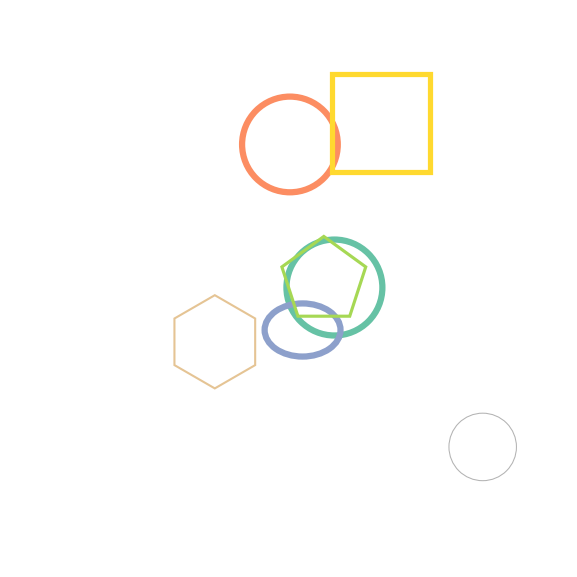[{"shape": "circle", "thickness": 3, "radius": 0.42, "center": [0.579, 0.501]}, {"shape": "circle", "thickness": 3, "radius": 0.41, "center": [0.502, 0.749]}, {"shape": "oval", "thickness": 3, "radius": 0.33, "center": [0.524, 0.428]}, {"shape": "pentagon", "thickness": 1.5, "radius": 0.38, "center": [0.561, 0.513]}, {"shape": "square", "thickness": 2.5, "radius": 0.42, "center": [0.66, 0.786]}, {"shape": "hexagon", "thickness": 1, "radius": 0.4, "center": [0.372, 0.407]}, {"shape": "circle", "thickness": 0.5, "radius": 0.29, "center": [0.836, 0.225]}]